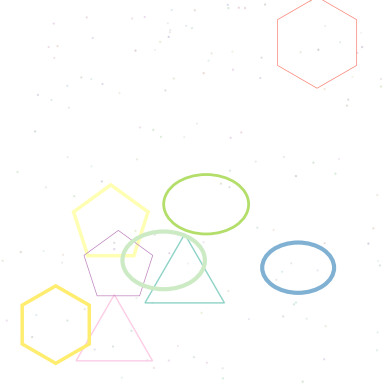[{"shape": "triangle", "thickness": 1, "radius": 0.6, "center": [0.48, 0.273]}, {"shape": "pentagon", "thickness": 2.5, "radius": 0.51, "center": [0.288, 0.418]}, {"shape": "hexagon", "thickness": 0.5, "radius": 0.59, "center": [0.824, 0.89]}, {"shape": "oval", "thickness": 3, "radius": 0.47, "center": [0.774, 0.305]}, {"shape": "oval", "thickness": 2, "radius": 0.55, "center": [0.535, 0.469]}, {"shape": "triangle", "thickness": 1, "radius": 0.57, "center": [0.297, 0.12]}, {"shape": "pentagon", "thickness": 0.5, "radius": 0.47, "center": [0.307, 0.308]}, {"shape": "oval", "thickness": 3, "radius": 0.54, "center": [0.425, 0.324]}, {"shape": "hexagon", "thickness": 2.5, "radius": 0.5, "center": [0.145, 0.157]}]